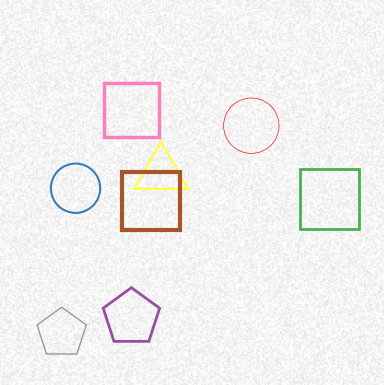[{"shape": "circle", "thickness": 0.5, "radius": 0.36, "center": [0.653, 0.674]}, {"shape": "circle", "thickness": 1.5, "radius": 0.32, "center": [0.196, 0.511]}, {"shape": "square", "thickness": 2, "radius": 0.39, "center": [0.856, 0.483]}, {"shape": "pentagon", "thickness": 2, "radius": 0.39, "center": [0.341, 0.176]}, {"shape": "triangle", "thickness": 1.5, "radius": 0.4, "center": [0.418, 0.55]}, {"shape": "square", "thickness": 3, "radius": 0.38, "center": [0.391, 0.478]}, {"shape": "square", "thickness": 2.5, "radius": 0.35, "center": [0.342, 0.714]}, {"shape": "pentagon", "thickness": 1, "radius": 0.34, "center": [0.16, 0.135]}]